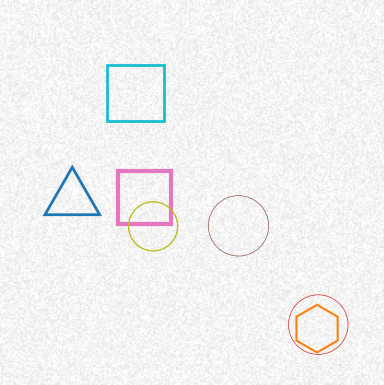[{"shape": "triangle", "thickness": 2, "radius": 0.41, "center": [0.188, 0.483]}, {"shape": "hexagon", "thickness": 1.5, "radius": 0.31, "center": [0.824, 0.146]}, {"shape": "circle", "thickness": 0.5, "radius": 0.39, "center": [0.827, 0.157]}, {"shape": "circle", "thickness": 0.5, "radius": 0.39, "center": [0.62, 0.413]}, {"shape": "square", "thickness": 3, "radius": 0.35, "center": [0.375, 0.487]}, {"shape": "circle", "thickness": 1, "radius": 0.32, "center": [0.398, 0.412]}, {"shape": "square", "thickness": 2, "radius": 0.37, "center": [0.352, 0.758]}]